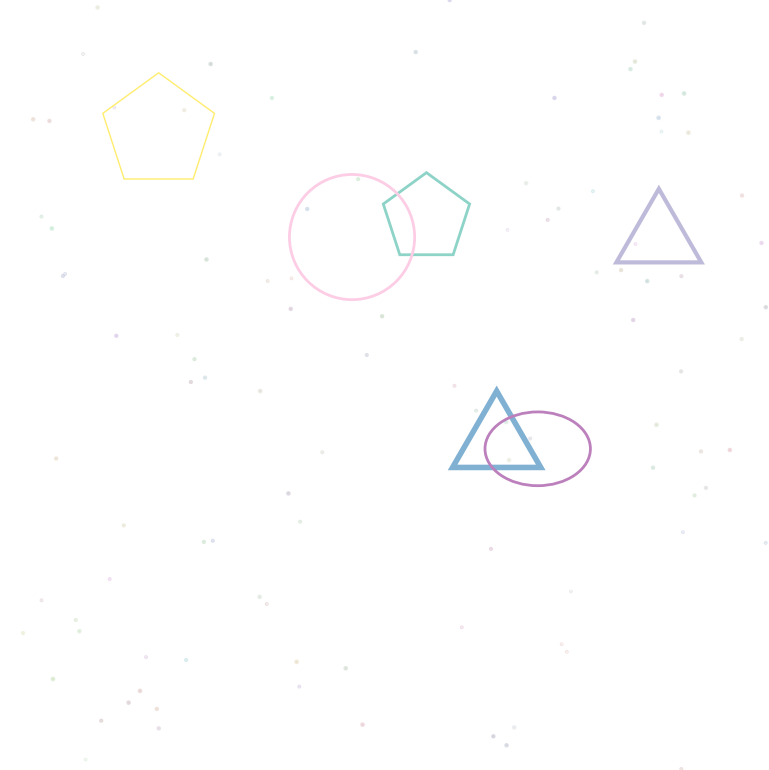[{"shape": "pentagon", "thickness": 1, "radius": 0.29, "center": [0.554, 0.717]}, {"shape": "triangle", "thickness": 1.5, "radius": 0.32, "center": [0.856, 0.691]}, {"shape": "triangle", "thickness": 2, "radius": 0.33, "center": [0.645, 0.426]}, {"shape": "circle", "thickness": 1, "radius": 0.41, "center": [0.457, 0.692]}, {"shape": "oval", "thickness": 1, "radius": 0.34, "center": [0.698, 0.417]}, {"shape": "pentagon", "thickness": 0.5, "radius": 0.38, "center": [0.206, 0.829]}]